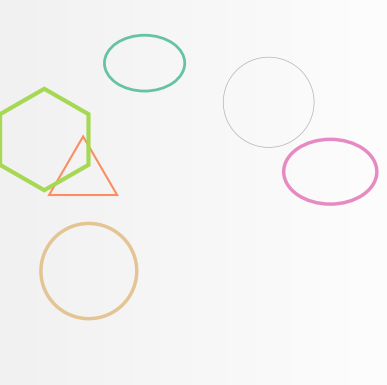[{"shape": "oval", "thickness": 2, "radius": 0.52, "center": [0.373, 0.836]}, {"shape": "triangle", "thickness": 1.5, "radius": 0.51, "center": [0.214, 0.544]}, {"shape": "oval", "thickness": 2.5, "radius": 0.6, "center": [0.852, 0.554]}, {"shape": "hexagon", "thickness": 3, "radius": 0.66, "center": [0.114, 0.638]}, {"shape": "circle", "thickness": 2.5, "radius": 0.62, "center": [0.229, 0.296]}, {"shape": "circle", "thickness": 0.5, "radius": 0.59, "center": [0.693, 0.734]}]